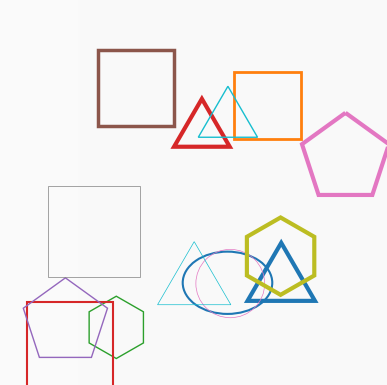[{"shape": "triangle", "thickness": 3, "radius": 0.5, "center": [0.726, 0.269]}, {"shape": "oval", "thickness": 1.5, "radius": 0.58, "center": [0.587, 0.266]}, {"shape": "square", "thickness": 2, "radius": 0.43, "center": [0.69, 0.726]}, {"shape": "hexagon", "thickness": 1, "radius": 0.4, "center": [0.3, 0.15]}, {"shape": "triangle", "thickness": 3, "radius": 0.41, "center": [0.521, 0.66]}, {"shape": "square", "thickness": 1.5, "radius": 0.56, "center": [0.18, 0.104]}, {"shape": "pentagon", "thickness": 1, "radius": 0.57, "center": [0.169, 0.164]}, {"shape": "square", "thickness": 2.5, "radius": 0.49, "center": [0.351, 0.771]}, {"shape": "pentagon", "thickness": 3, "radius": 0.59, "center": [0.892, 0.589]}, {"shape": "circle", "thickness": 0.5, "radius": 0.44, "center": [0.594, 0.264]}, {"shape": "square", "thickness": 0.5, "radius": 0.59, "center": [0.242, 0.398]}, {"shape": "hexagon", "thickness": 3, "radius": 0.5, "center": [0.724, 0.335]}, {"shape": "triangle", "thickness": 0.5, "radius": 0.55, "center": [0.501, 0.263]}, {"shape": "triangle", "thickness": 1, "radius": 0.44, "center": [0.588, 0.688]}]